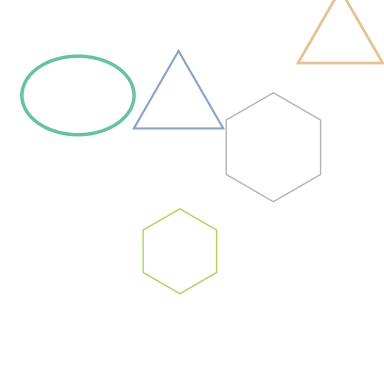[{"shape": "oval", "thickness": 2.5, "radius": 0.73, "center": [0.203, 0.752]}, {"shape": "triangle", "thickness": 1.5, "radius": 0.67, "center": [0.464, 0.733]}, {"shape": "hexagon", "thickness": 1, "radius": 0.55, "center": [0.467, 0.347]}, {"shape": "triangle", "thickness": 2, "radius": 0.64, "center": [0.884, 0.9]}, {"shape": "hexagon", "thickness": 1, "radius": 0.71, "center": [0.71, 0.618]}]